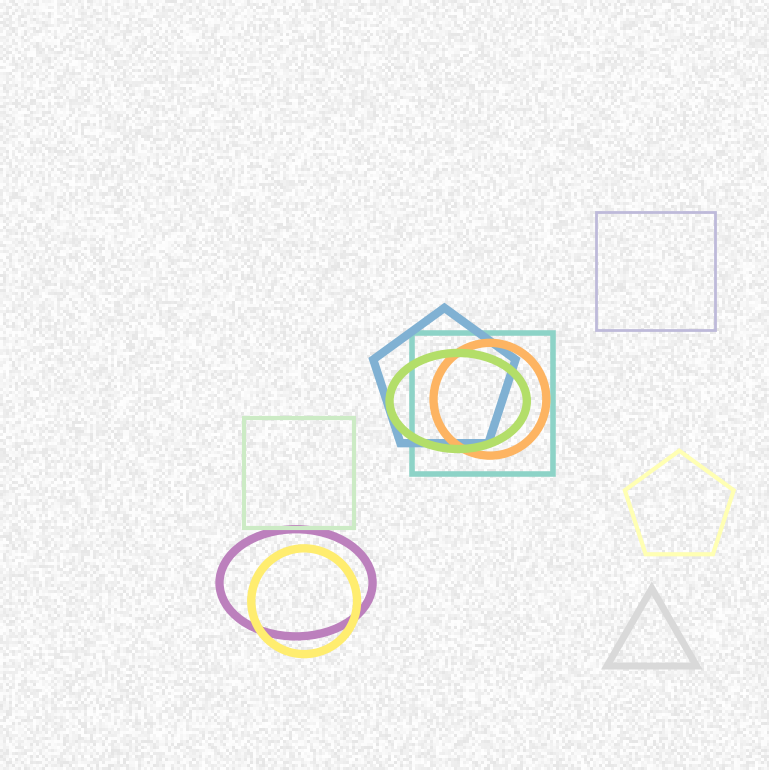[{"shape": "square", "thickness": 2, "radius": 0.46, "center": [0.627, 0.476]}, {"shape": "pentagon", "thickness": 1.5, "radius": 0.37, "center": [0.882, 0.34]}, {"shape": "square", "thickness": 1, "radius": 0.38, "center": [0.851, 0.648]}, {"shape": "pentagon", "thickness": 3, "radius": 0.49, "center": [0.577, 0.503]}, {"shape": "circle", "thickness": 3, "radius": 0.37, "center": [0.636, 0.482]}, {"shape": "oval", "thickness": 3, "radius": 0.45, "center": [0.595, 0.479]}, {"shape": "triangle", "thickness": 2.5, "radius": 0.34, "center": [0.847, 0.169]}, {"shape": "oval", "thickness": 3, "radius": 0.5, "center": [0.384, 0.243]}, {"shape": "square", "thickness": 1.5, "radius": 0.36, "center": [0.388, 0.385]}, {"shape": "circle", "thickness": 3, "radius": 0.34, "center": [0.395, 0.219]}]